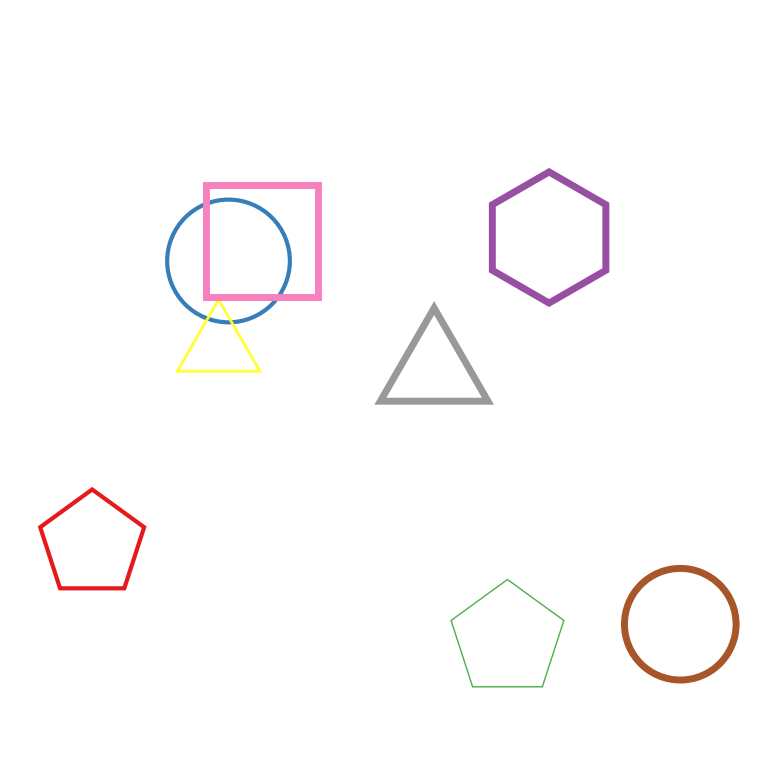[{"shape": "pentagon", "thickness": 1.5, "radius": 0.35, "center": [0.12, 0.293]}, {"shape": "circle", "thickness": 1.5, "radius": 0.4, "center": [0.297, 0.661]}, {"shape": "pentagon", "thickness": 0.5, "radius": 0.39, "center": [0.659, 0.17]}, {"shape": "hexagon", "thickness": 2.5, "radius": 0.43, "center": [0.713, 0.692]}, {"shape": "triangle", "thickness": 1, "radius": 0.31, "center": [0.284, 0.549]}, {"shape": "circle", "thickness": 2.5, "radius": 0.36, "center": [0.883, 0.189]}, {"shape": "square", "thickness": 2.5, "radius": 0.36, "center": [0.34, 0.687]}, {"shape": "triangle", "thickness": 2.5, "radius": 0.4, "center": [0.564, 0.519]}]